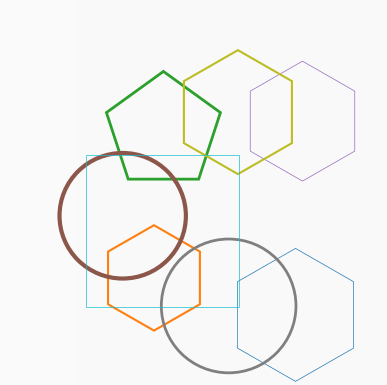[{"shape": "hexagon", "thickness": 0.5, "radius": 0.86, "center": [0.763, 0.182]}, {"shape": "hexagon", "thickness": 1.5, "radius": 0.68, "center": [0.397, 0.278]}, {"shape": "pentagon", "thickness": 2, "radius": 0.77, "center": [0.422, 0.66]}, {"shape": "hexagon", "thickness": 0.5, "radius": 0.78, "center": [0.781, 0.685]}, {"shape": "circle", "thickness": 3, "radius": 0.82, "center": [0.317, 0.44]}, {"shape": "circle", "thickness": 2, "radius": 0.87, "center": [0.59, 0.205]}, {"shape": "hexagon", "thickness": 1.5, "radius": 0.8, "center": [0.614, 0.709]}, {"shape": "square", "thickness": 0.5, "radius": 0.99, "center": [0.42, 0.4]}]